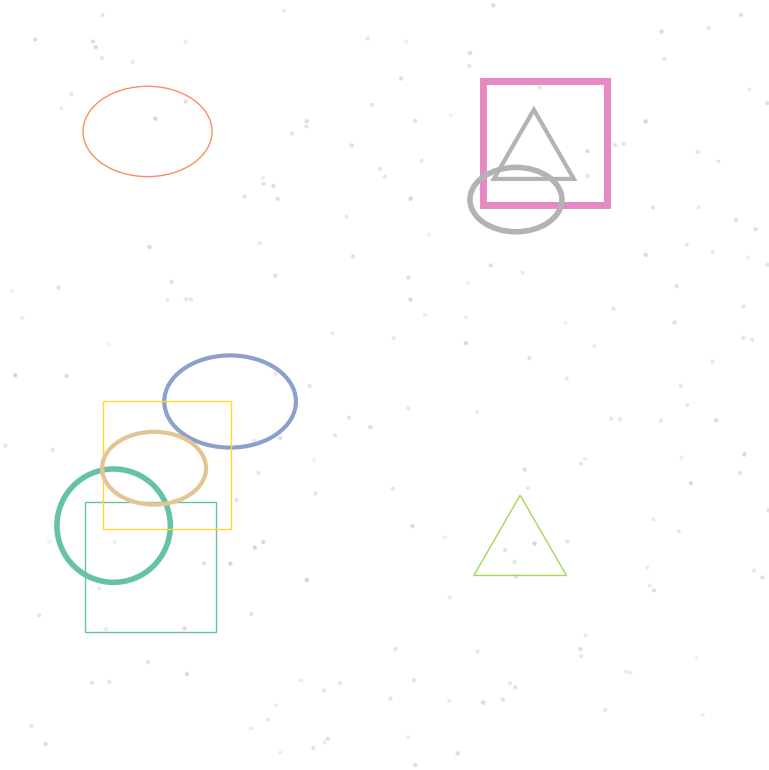[{"shape": "square", "thickness": 0.5, "radius": 0.42, "center": [0.195, 0.264]}, {"shape": "circle", "thickness": 2, "radius": 0.37, "center": [0.148, 0.317]}, {"shape": "oval", "thickness": 0.5, "radius": 0.42, "center": [0.192, 0.829]}, {"shape": "oval", "thickness": 1.5, "radius": 0.43, "center": [0.299, 0.479]}, {"shape": "square", "thickness": 2.5, "radius": 0.4, "center": [0.708, 0.815]}, {"shape": "triangle", "thickness": 0.5, "radius": 0.35, "center": [0.676, 0.287]}, {"shape": "square", "thickness": 0.5, "radius": 0.42, "center": [0.217, 0.396]}, {"shape": "oval", "thickness": 1.5, "radius": 0.34, "center": [0.2, 0.392]}, {"shape": "oval", "thickness": 2, "radius": 0.3, "center": [0.67, 0.741]}, {"shape": "triangle", "thickness": 1.5, "radius": 0.3, "center": [0.693, 0.798]}]